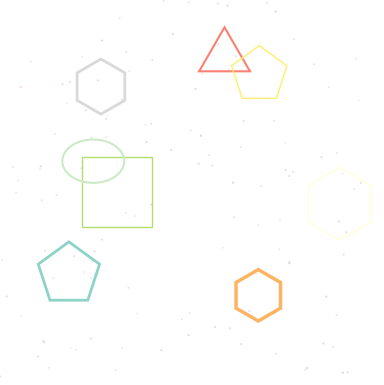[{"shape": "pentagon", "thickness": 2, "radius": 0.42, "center": [0.179, 0.288]}, {"shape": "hexagon", "thickness": 0.5, "radius": 0.47, "center": [0.882, 0.471]}, {"shape": "triangle", "thickness": 1.5, "radius": 0.38, "center": [0.583, 0.853]}, {"shape": "hexagon", "thickness": 2.5, "radius": 0.33, "center": [0.671, 0.233]}, {"shape": "square", "thickness": 1, "radius": 0.45, "center": [0.303, 0.502]}, {"shape": "hexagon", "thickness": 2, "radius": 0.36, "center": [0.262, 0.775]}, {"shape": "oval", "thickness": 1.5, "radius": 0.4, "center": [0.242, 0.581]}, {"shape": "pentagon", "thickness": 1, "radius": 0.38, "center": [0.673, 0.806]}]